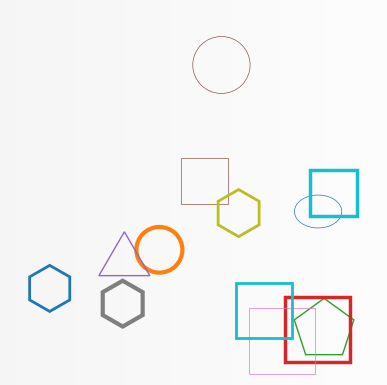[{"shape": "oval", "thickness": 0.5, "radius": 0.31, "center": [0.821, 0.451]}, {"shape": "hexagon", "thickness": 2, "radius": 0.3, "center": [0.128, 0.251]}, {"shape": "circle", "thickness": 3, "radius": 0.3, "center": [0.411, 0.351]}, {"shape": "pentagon", "thickness": 1, "radius": 0.4, "center": [0.836, 0.144]}, {"shape": "square", "thickness": 2.5, "radius": 0.42, "center": [0.819, 0.144]}, {"shape": "triangle", "thickness": 1, "radius": 0.38, "center": [0.321, 0.322]}, {"shape": "square", "thickness": 0.5, "radius": 0.3, "center": [0.527, 0.531]}, {"shape": "circle", "thickness": 0.5, "radius": 0.37, "center": [0.571, 0.831]}, {"shape": "square", "thickness": 0.5, "radius": 0.43, "center": [0.728, 0.115]}, {"shape": "hexagon", "thickness": 3, "radius": 0.3, "center": [0.317, 0.211]}, {"shape": "hexagon", "thickness": 2, "radius": 0.31, "center": [0.616, 0.447]}, {"shape": "square", "thickness": 2.5, "radius": 0.3, "center": [0.86, 0.5]}, {"shape": "square", "thickness": 2, "radius": 0.36, "center": [0.682, 0.193]}]